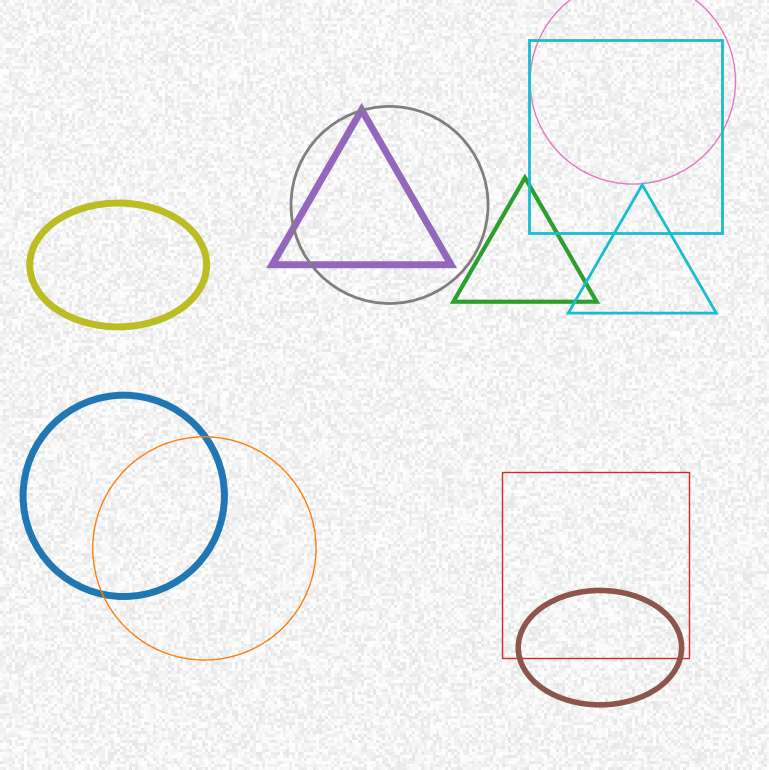[{"shape": "circle", "thickness": 2.5, "radius": 0.65, "center": [0.161, 0.356]}, {"shape": "circle", "thickness": 0.5, "radius": 0.72, "center": [0.265, 0.288]}, {"shape": "triangle", "thickness": 1.5, "radius": 0.54, "center": [0.682, 0.662]}, {"shape": "square", "thickness": 0.5, "radius": 0.61, "center": [0.773, 0.266]}, {"shape": "triangle", "thickness": 2.5, "radius": 0.67, "center": [0.47, 0.723]}, {"shape": "oval", "thickness": 2, "radius": 0.53, "center": [0.779, 0.159]}, {"shape": "circle", "thickness": 0.5, "radius": 0.67, "center": [0.822, 0.894]}, {"shape": "circle", "thickness": 1, "radius": 0.64, "center": [0.506, 0.734]}, {"shape": "oval", "thickness": 2.5, "radius": 0.57, "center": [0.153, 0.656]}, {"shape": "triangle", "thickness": 1, "radius": 0.56, "center": [0.834, 0.649]}, {"shape": "square", "thickness": 1, "radius": 0.62, "center": [0.812, 0.823]}]